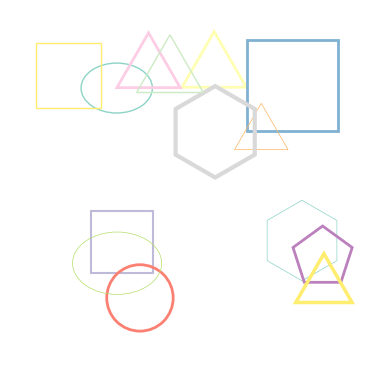[{"shape": "hexagon", "thickness": 0.5, "radius": 0.52, "center": [0.784, 0.375]}, {"shape": "oval", "thickness": 1, "radius": 0.46, "center": [0.303, 0.771]}, {"shape": "triangle", "thickness": 2, "radius": 0.48, "center": [0.556, 0.822]}, {"shape": "square", "thickness": 1.5, "radius": 0.41, "center": [0.317, 0.372]}, {"shape": "circle", "thickness": 2, "radius": 0.43, "center": [0.364, 0.226]}, {"shape": "square", "thickness": 2, "radius": 0.59, "center": [0.76, 0.778]}, {"shape": "triangle", "thickness": 0.5, "radius": 0.4, "center": [0.679, 0.651]}, {"shape": "oval", "thickness": 0.5, "radius": 0.58, "center": [0.304, 0.316]}, {"shape": "triangle", "thickness": 2, "radius": 0.47, "center": [0.386, 0.82]}, {"shape": "hexagon", "thickness": 3, "radius": 0.59, "center": [0.559, 0.658]}, {"shape": "pentagon", "thickness": 2, "radius": 0.4, "center": [0.838, 0.332]}, {"shape": "triangle", "thickness": 1, "radius": 0.5, "center": [0.441, 0.81]}, {"shape": "triangle", "thickness": 2.5, "radius": 0.42, "center": [0.841, 0.257]}, {"shape": "square", "thickness": 1, "radius": 0.42, "center": [0.177, 0.803]}]